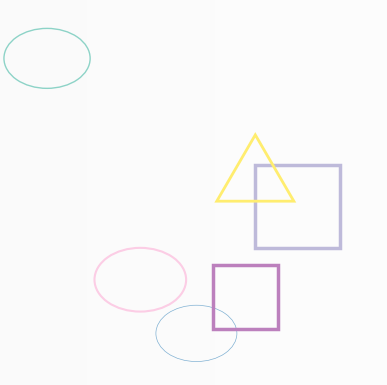[{"shape": "oval", "thickness": 1, "radius": 0.56, "center": [0.121, 0.848]}, {"shape": "square", "thickness": 2.5, "radius": 0.54, "center": [0.767, 0.464]}, {"shape": "oval", "thickness": 0.5, "radius": 0.52, "center": [0.507, 0.134]}, {"shape": "oval", "thickness": 1.5, "radius": 0.59, "center": [0.362, 0.273]}, {"shape": "square", "thickness": 2.5, "radius": 0.42, "center": [0.633, 0.229]}, {"shape": "triangle", "thickness": 2, "radius": 0.57, "center": [0.659, 0.535]}]